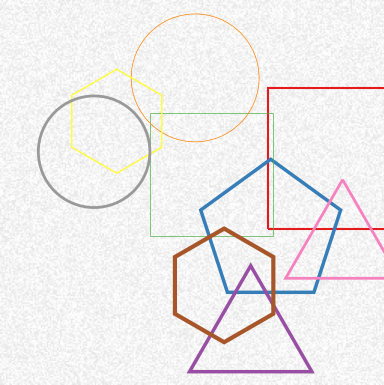[{"shape": "square", "thickness": 1.5, "radius": 0.92, "center": [0.88, 0.588]}, {"shape": "pentagon", "thickness": 2.5, "radius": 0.96, "center": [0.703, 0.395]}, {"shape": "square", "thickness": 0.5, "radius": 0.8, "center": [0.55, 0.547]}, {"shape": "triangle", "thickness": 2.5, "radius": 0.92, "center": [0.651, 0.126]}, {"shape": "circle", "thickness": 0.5, "radius": 0.83, "center": [0.507, 0.798]}, {"shape": "hexagon", "thickness": 1, "radius": 0.68, "center": [0.303, 0.685]}, {"shape": "hexagon", "thickness": 3, "radius": 0.74, "center": [0.582, 0.259]}, {"shape": "triangle", "thickness": 2, "radius": 0.85, "center": [0.89, 0.363]}, {"shape": "circle", "thickness": 2, "radius": 0.72, "center": [0.244, 0.606]}]